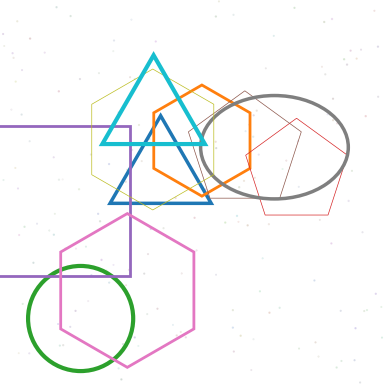[{"shape": "triangle", "thickness": 2.5, "radius": 0.76, "center": [0.417, 0.548]}, {"shape": "hexagon", "thickness": 2, "radius": 0.72, "center": [0.524, 0.635]}, {"shape": "circle", "thickness": 3, "radius": 0.68, "center": [0.209, 0.173]}, {"shape": "pentagon", "thickness": 0.5, "radius": 0.69, "center": [0.77, 0.554]}, {"shape": "square", "thickness": 2, "radius": 0.98, "center": [0.141, 0.477]}, {"shape": "pentagon", "thickness": 0.5, "radius": 0.77, "center": [0.636, 0.61]}, {"shape": "hexagon", "thickness": 2, "radius": 1.0, "center": [0.331, 0.246]}, {"shape": "oval", "thickness": 2.5, "radius": 0.96, "center": [0.713, 0.618]}, {"shape": "hexagon", "thickness": 0.5, "radius": 0.92, "center": [0.397, 0.638]}, {"shape": "triangle", "thickness": 3, "radius": 0.77, "center": [0.399, 0.703]}]